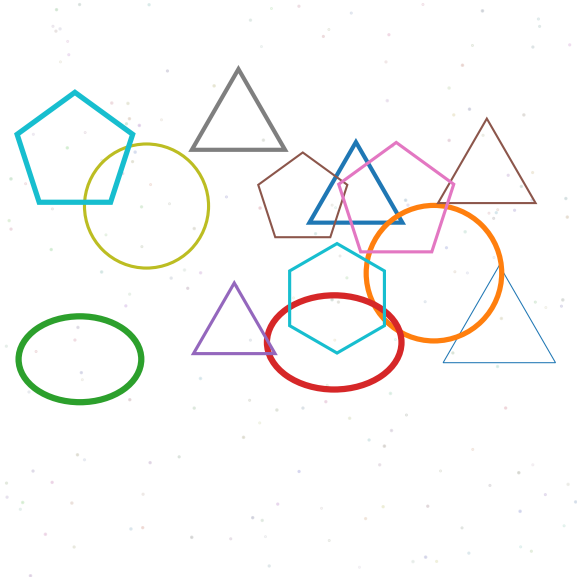[{"shape": "triangle", "thickness": 0.5, "radius": 0.56, "center": [0.865, 0.427]}, {"shape": "triangle", "thickness": 2, "radius": 0.46, "center": [0.616, 0.66]}, {"shape": "circle", "thickness": 2.5, "radius": 0.59, "center": [0.751, 0.526]}, {"shape": "oval", "thickness": 3, "radius": 0.53, "center": [0.138, 0.377]}, {"shape": "oval", "thickness": 3, "radius": 0.58, "center": [0.579, 0.406]}, {"shape": "triangle", "thickness": 1.5, "radius": 0.41, "center": [0.406, 0.428]}, {"shape": "pentagon", "thickness": 1, "radius": 0.41, "center": [0.524, 0.654]}, {"shape": "triangle", "thickness": 1, "radius": 0.49, "center": [0.843, 0.696]}, {"shape": "pentagon", "thickness": 1.5, "radius": 0.52, "center": [0.686, 0.648]}, {"shape": "triangle", "thickness": 2, "radius": 0.47, "center": [0.413, 0.786]}, {"shape": "circle", "thickness": 1.5, "radius": 0.54, "center": [0.254, 0.642]}, {"shape": "pentagon", "thickness": 2.5, "radius": 0.53, "center": [0.13, 0.734]}, {"shape": "hexagon", "thickness": 1.5, "radius": 0.47, "center": [0.584, 0.483]}]